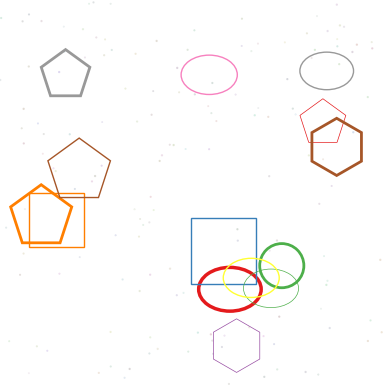[{"shape": "oval", "thickness": 2.5, "radius": 0.41, "center": [0.597, 0.249]}, {"shape": "pentagon", "thickness": 0.5, "radius": 0.31, "center": [0.839, 0.681]}, {"shape": "square", "thickness": 1, "radius": 0.43, "center": [0.581, 0.348]}, {"shape": "circle", "thickness": 2, "radius": 0.29, "center": [0.732, 0.31]}, {"shape": "oval", "thickness": 0.5, "radius": 0.36, "center": [0.704, 0.251]}, {"shape": "hexagon", "thickness": 0.5, "radius": 0.35, "center": [0.614, 0.102]}, {"shape": "pentagon", "thickness": 2, "radius": 0.42, "center": [0.107, 0.437]}, {"shape": "square", "thickness": 1, "radius": 0.35, "center": [0.147, 0.428]}, {"shape": "oval", "thickness": 1, "radius": 0.36, "center": [0.653, 0.278]}, {"shape": "hexagon", "thickness": 2, "radius": 0.37, "center": [0.874, 0.618]}, {"shape": "pentagon", "thickness": 1, "radius": 0.43, "center": [0.206, 0.556]}, {"shape": "oval", "thickness": 1, "radius": 0.36, "center": [0.543, 0.806]}, {"shape": "oval", "thickness": 1, "radius": 0.35, "center": [0.849, 0.816]}, {"shape": "pentagon", "thickness": 2, "radius": 0.33, "center": [0.17, 0.805]}]